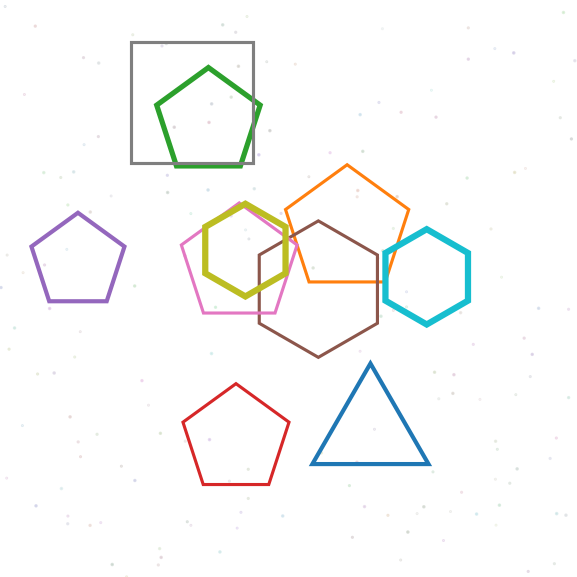[{"shape": "triangle", "thickness": 2, "radius": 0.58, "center": [0.641, 0.254]}, {"shape": "pentagon", "thickness": 1.5, "radius": 0.56, "center": [0.601, 0.602]}, {"shape": "pentagon", "thickness": 2.5, "radius": 0.47, "center": [0.361, 0.788]}, {"shape": "pentagon", "thickness": 1.5, "radius": 0.48, "center": [0.409, 0.238]}, {"shape": "pentagon", "thickness": 2, "radius": 0.42, "center": [0.135, 0.546]}, {"shape": "hexagon", "thickness": 1.5, "radius": 0.59, "center": [0.551, 0.498]}, {"shape": "pentagon", "thickness": 1.5, "radius": 0.53, "center": [0.414, 0.542]}, {"shape": "square", "thickness": 1.5, "radius": 0.53, "center": [0.332, 0.822]}, {"shape": "hexagon", "thickness": 3, "radius": 0.4, "center": [0.425, 0.566]}, {"shape": "hexagon", "thickness": 3, "radius": 0.41, "center": [0.739, 0.52]}]